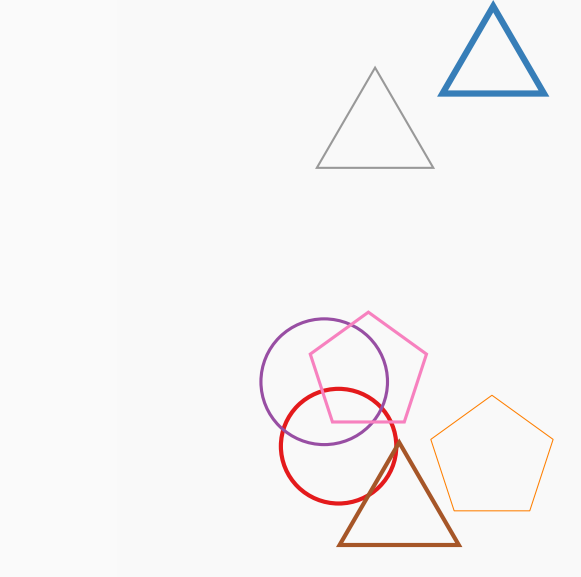[{"shape": "circle", "thickness": 2, "radius": 0.5, "center": [0.583, 0.227]}, {"shape": "triangle", "thickness": 3, "radius": 0.5, "center": [0.849, 0.888]}, {"shape": "circle", "thickness": 1.5, "radius": 0.54, "center": [0.558, 0.338]}, {"shape": "pentagon", "thickness": 0.5, "radius": 0.55, "center": [0.846, 0.204]}, {"shape": "triangle", "thickness": 2, "radius": 0.59, "center": [0.687, 0.115]}, {"shape": "pentagon", "thickness": 1.5, "radius": 0.53, "center": [0.634, 0.353]}, {"shape": "triangle", "thickness": 1, "radius": 0.58, "center": [0.645, 0.766]}]